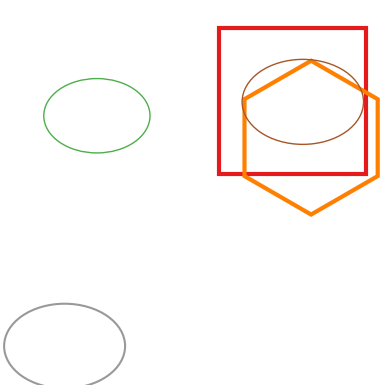[{"shape": "square", "thickness": 3, "radius": 0.95, "center": [0.76, 0.737]}, {"shape": "oval", "thickness": 1, "radius": 0.69, "center": [0.252, 0.699]}, {"shape": "hexagon", "thickness": 3, "radius": 1.0, "center": [0.808, 0.643]}, {"shape": "oval", "thickness": 1, "radius": 0.79, "center": [0.787, 0.735]}, {"shape": "oval", "thickness": 1.5, "radius": 0.79, "center": [0.168, 0.101]}]